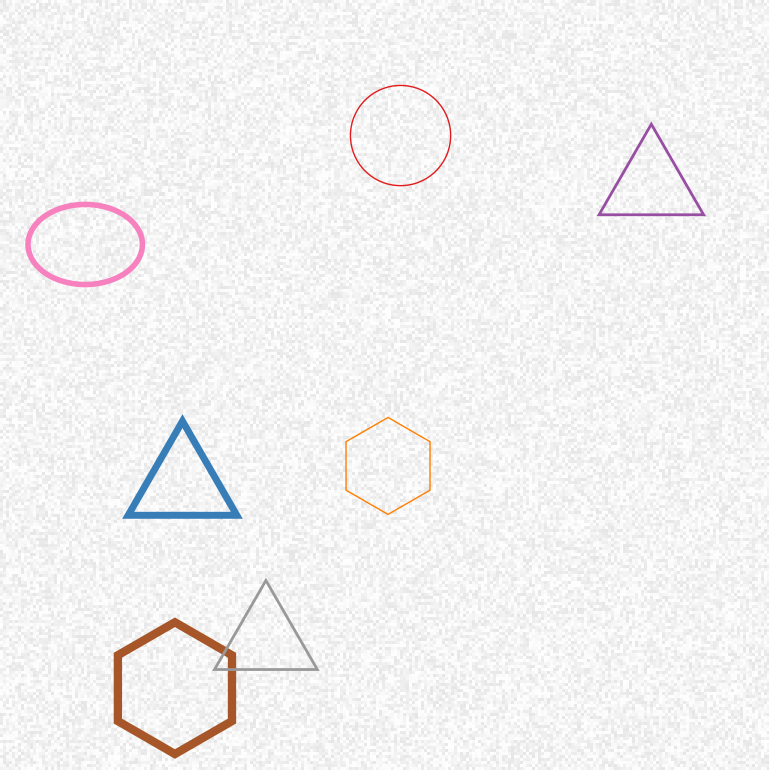[{"shape": "circle", "thickness": 0.5, "radius": 0.33, "center": [0.52, 0.824]}, {"shape": "triangle", "thickness": 2.5, "radius": 0.41, "center": [0.237, 0.372]}, {"shape": "triangle", "thickness": 1, "radius": 0.39, "center": [0.846, 0.76]}, {"shape": "hexagon", "thickness": 0.5, "radius": 0.31, "center": [0.504, 0.395]}, {"shape": "hexagon", "thickness": 3, "radius": 0.43, "center": [0.227, 0.106]}, {"shape": "oval", "thickness": 2, "radius": 0.37, "center": [0.111, 0.682]}, {"shape": "triangle", "thickness": 1, "radius": 0.39, "center": [0.345, 0.169]}]